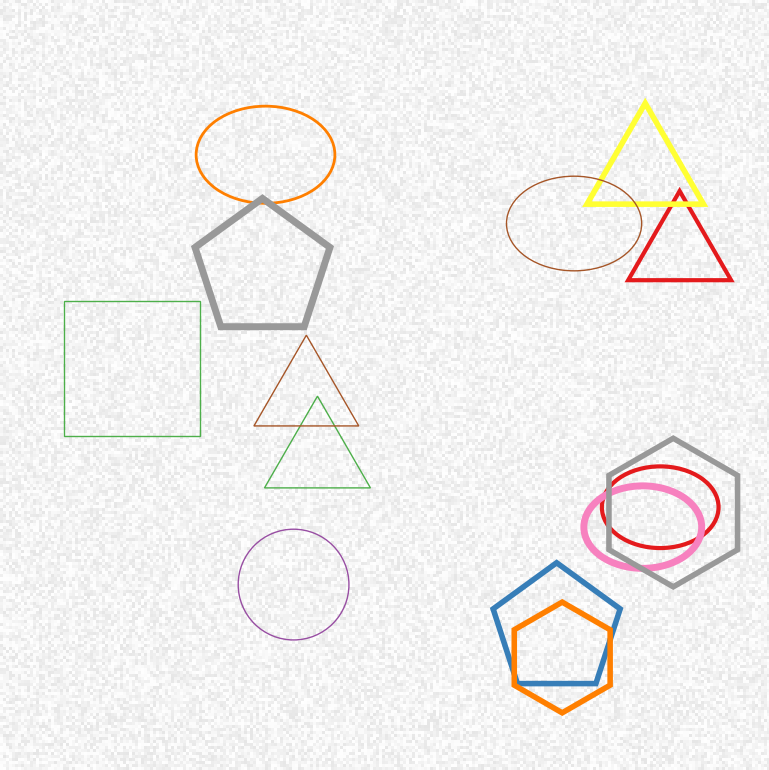[{"shape": "triangle", "thickness": 1.5, "radius": 0.39, "center": [0.883, 0.675]}, {"shape": "oval", "thickness": 1.5, "radius": 0.38, "center": [0.857, 0.341]}, {"shape": "pentagon", "thickness": 2, "radius": 0.43, "center": [0.723, 0.182]}, {"shape": "square", "thickness": 0.5, "radius": 0.44, "center": [0.171, 0.521]}, {"shape": "triangle", "thickness": 0.5, "radius": 0.4, "center": [0.412, 0.406]}, {"shape": "circle", "thickness": 0.5, "radius": 0.36, "center": [0.381, 0.241]}, {"shape": "oval", "thickness": 1, "radius": 0.45, "center": [0.345, 0.799]}, {"shape": "hexagon", "thickness": 2, "radius": 0.36, "center": [0.73, 0.146]}, {"shape": "triangle", "thickness": 2, "radius": 0.44, "center": [0.838, 0.779]}, {"shape": "triangle", "thickness": 0.5, "radius": 0.39, "center": [0.398, 0.486]}, {"shape": "oval", "thickness": 0.5, "radius": 0.44, "center": [0.746, 0.71]}, {"shape": "oval", "thickness": 2.5, "radius": 0.38, "center": [0.835, 0.315]}, {"shape": "pentagon", "thickness": 2.5, "radius": 0.46, "center": [0.341, 0.65]}, {"shape": "hexagon", "thickness": 2, "radius": 0.48, "center": [0.874, 0.334]}]